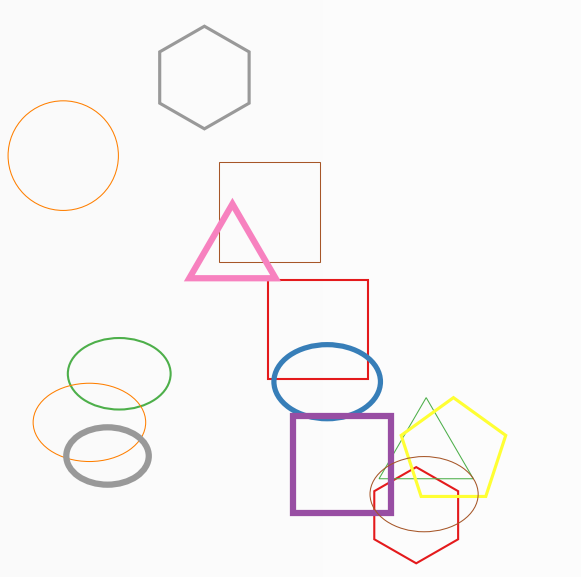[{"shape": "square", "thickness": 1, "radius": 0.43, "center": [0.547, 0.429]}, {"shape": "hexagon", "thickness": 1, "radius": 0.42, "center": [0.716, 0.107]}, {"shape": "oval", "thickness": 2.5, "radius": 0.46, "center": [0.563, 0.338]}, {"shape": "triangle", "thickness": 0.5, "radius": 0.47, "center": [0.733, 0.217]}, {"shape": "oval", "thickness": 1, "radius": 0.44, "center": [0.205, 0.352]}, {"shape": "square", "thickness": 3, "radius": 0.42, "center": [0.588, 0.195]}, {"shape": "circle", "thickness": 0.5, "radius": 0.47, "center": [0.109, 0.73]}, {"shape": "oval", "thickness": 0.5, "radius": 0.48, "center": [0.154, 0.268]}, {"shape": "pentagon", "thickness": 1.5, "radius": 0.47, "center": [0.78, 0.216]}, {"shape": "square", "thickness": 0.5, "radius": 0.43, "center": [0.464, 0.633]}, {"shape": "oval", "thickness": 0.5, "radius": 0.47, "center": [0.73, 0.143]}, {"shape": "triangle", "thickness": 3, "radius": 0.43, "center": [0.4, 0.56]}, {"shape": "hexagon", "thickness": 1.5, "radius": 0.44, "center": [0.352, 0.865]}, {"shape": "oval", "thickness": 3, "radius": 0.35, "center": [0.185, 0.21]}]